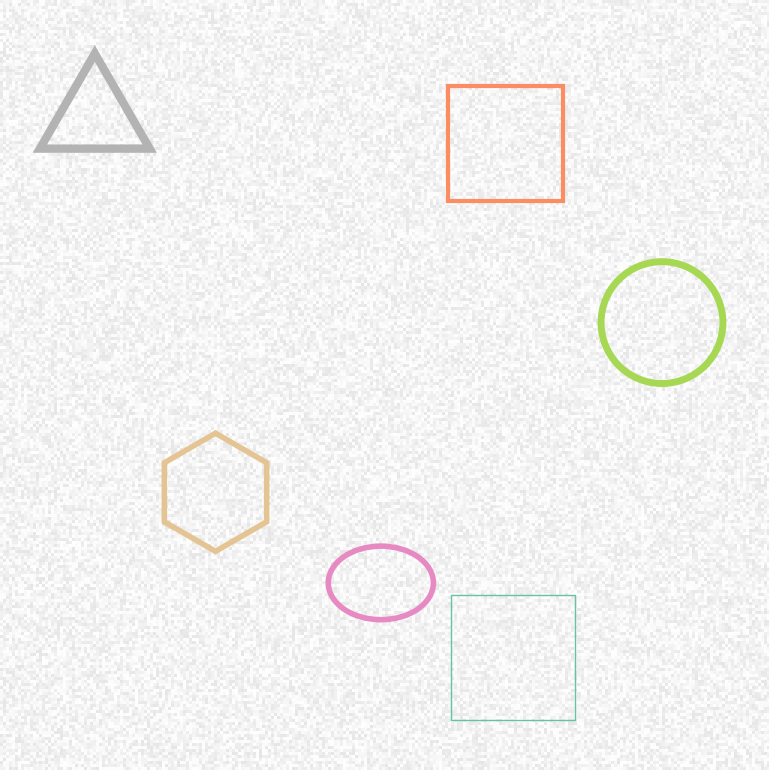[{"shape": "square", "thickness": 0.5, "radius": 0.4, "center": [0.666, 0.146]}, {"shape": "square", "thickness": 1.5, "radius": 0.37, "center": [0.656, 0.814]}, {"shape": "oval", "thickness": 2, "radius": 0.34, "center": [0.495, 0.243]}, {"shape": "circle", "thickness": 2.5, "radius": 0.4, "center": [0.86, 0.581]}, {"shape": "hexagon", "thickness": 2, "radius": 0.38, "center": [0.28, 0.361]}, {"shape": "triangle", "thickness": 3, "radius": 0.41, "center": [0.123, 0.848]}]